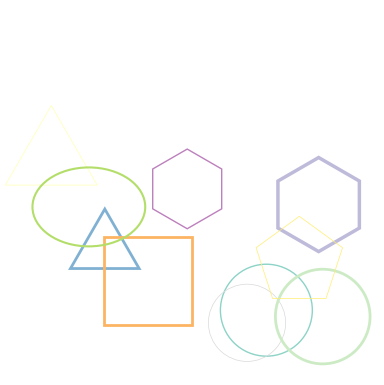[{"shape": "circle", "thickness": 1, "radius": 0.6, "center": [0.692, 0.194]}, {"shape": "triangle", "thickness": 0.5, "radius": 0.69, "center": [0.133, 0.588]}, {"shape": "hexagon", "thickness": 2.5, "radius": 0.61, "center": [0.828, 0.469]}, {"shape": "triangle", "thickness": 2, "radius": 0.51, "center": [0.272, 0.354]}, {"shape": "square", "thickness": 2, "radius": 0.57, "center": [0.384, 0.27]}, {"shape": "oval", "thickness": 1.5, "radius": 0.73, "center": [0.231, 0.463]}, {"shape": "circle", "thickness": 0.5, "radius": 0.5, "center": [0.642, 0.162]}, {"shape": "hexagon", "thickness": 1, "radius": 0.52, "center": [0.486, 0.509]}, {"shape": "circle", "thickness": 2, "radius": 0.61, "center": [0.838, 0.178]}, {"shape": "pentagon", "thickness": 0.5, "radius": 0.59, "center": [0.777, 0.32]}]